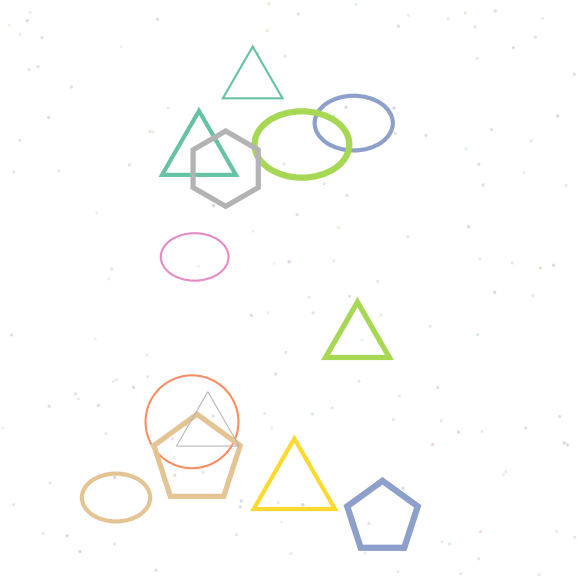[{"shape": "triangle", "thickness": 2, "radius": 0.37, "center": [0.345, 0.733]}, {"shape": "triangle", "thickness": 1, "radius": 0.3, "center": [0.438, 0.859]}, {"shape": "circle", "thickness": 1, "radius": 0.4, "center": [0.332, 0.269]}, {"shape": "oval", "thickness": 2, "radius": 0.34, "center": [0.613, 0.786]}, {"shape": "pentagon", "thickness": 3, "radius": 0.32, "center": [0.662, 0.102]}, {"shape": "oval", "thickness": 1, "radius": 0.29, "center": [0.337, 0.554]}, {"shape": "triangle", "thickness": 2.5, "radius": 0.32, "center": [0.619, 0.412]}, {"shape": "oval", "thickness": 3, "radius": 0.41, "center": [0.523, 0.749]}, {"shape": "triangle", "thickness": 2, "radius": 0.41, "center": [0.51, 0.158]}, {"shape": "pentagon", "thickness": 2.5, "radius": 0.39, "center": [0.341, 0.203]}, {"shape": "oval", "thickness": 2, "radius": 0.3, "center": [0.201, 0.138]}, {"shape": "hexagon", "thickness": 2.5, "radius": 0.33, "center": [0.391, 0.707]}, {"shape": "triangle", "thickness": 0.5, "radius": 0.31, "center": [0.36, 0.258]}]